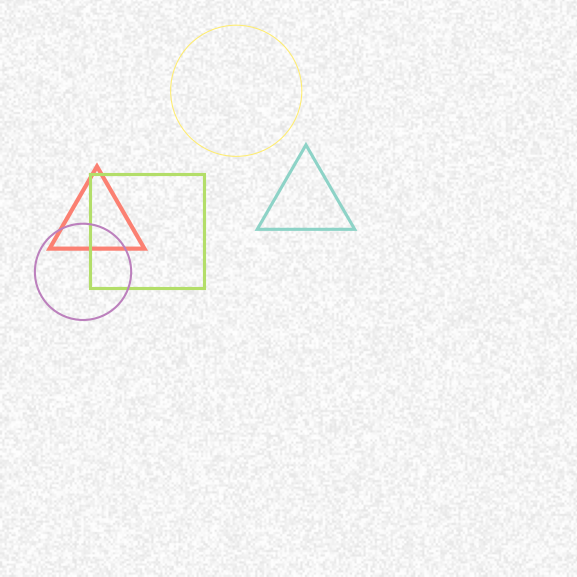[{"shape": "triangle", "thickness": 1.5, "radius": 0.49, "center": [0.53, 0.651]}, {"shape": "triangle", "thickness": 2, "radius": 0.47, "center": [0.168, 0.616]}, {"shape": "square", "thickness": 1.5, "radius": 0.49, "center": [0.254, 0.599]}, {"shape": "circle", "thickness": 1, "radius": 0.42, "center": [0.144, 0.528]}, {"shape": "circle", "thickness": 0.5, "radius": 0.57, "center": [0.409, 0.842]}]